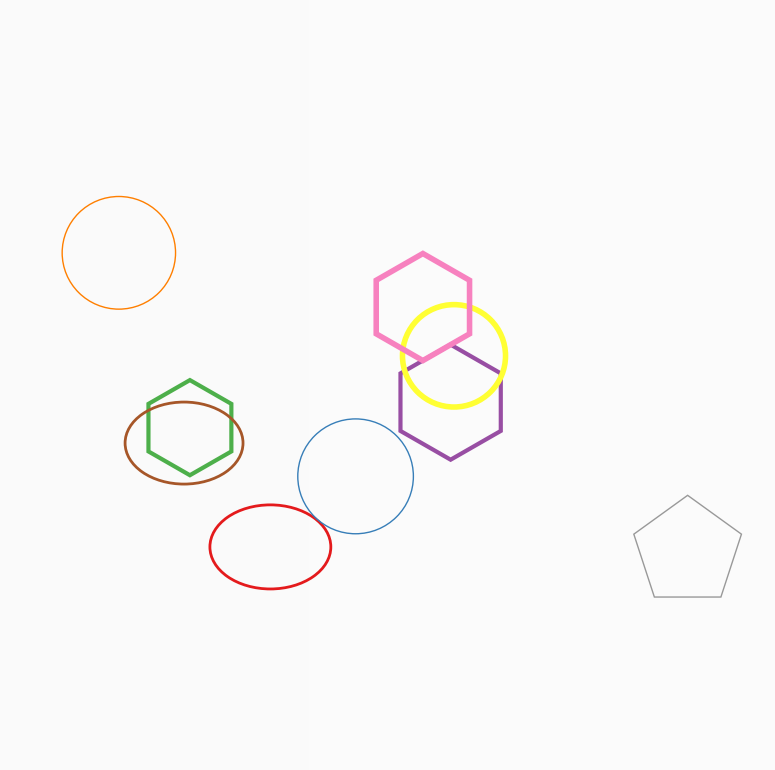[{"shape": "oval", "thickness": 1, "radius": 0.39, "center": [0.349, 0.29]}, {"shape": "circle", "thickness": 0.5, "radius": 0.37, "center": [0.459, 0.381]}, {"shape": "hexagon", "thickness": 1.5, "radius": 0.31, "center": [0.245, 0.445]}, {"shape": "hexagon", "thickness": 1.5, "radius": 0.37, "center": [0.581, 0.478]}, {"shape": "circle", "thickness": 0.5, "radius": 0.37, "center": [0.153, 0.672]}, {"shape": "circle", "thickness": 2, "radius": 0.33, "center": [0.586, 0.538]}, {"shape": "oval", "thickness": 1, "radius": 0.38, "center": [0.237, 0.425]}, {"shape": "hexagon", "thickness": 2, "radius": 0.35, "center": [0.546, 0.601]}, {"shape": "pentagon", "thickness": 0.5, "radius": 0.37, "center": [0.887, 0.284]}]